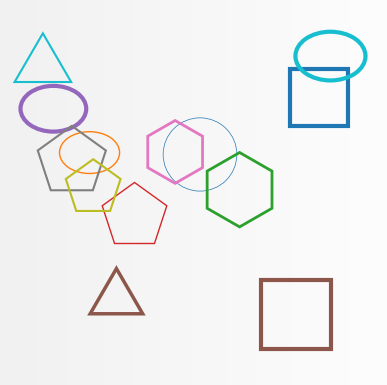[{"shape": "square", "thickness": 3, "radius": 0.37, "center": [0.823, 0.748]}, {"shape": "circle", "thickness": 0.5, "radius": 0.48, "center": [0.516, 0.599]}, {"shape": "oval", "thickness": 1, "radius": 0.39, "center": [0.231, 0.604]}, {"shape": "hexagon", "thickness": 2, "radius": 0.48, "center": [0.618, 0.507]}, {"shape": "pentagon", "thickness": 1, "radius": 0.44, "center": [0.347, 0.438]}, {"shape": "oval", "thickness": 3, "radius": 0.42, "center": [0.138, 0.718]}, {"shape": "triangle", "thickness": 2.5, "radius": 0.39, "center": [0.3, 0.224]}, {"shape": "square", "thickness": 3, "radius": 0.45, "center": [0.764, 0.184]}, {"shape": "hexagon", "thickness": 2, "radius": 0.41, "center": [0.452, 0.605]}, {"shape": "pentagon", "thickness": 1.5, "radius": 0.46, "center": [0.185, 0.581]}, {"shape": "pentagon", "thickness": 1.5, "radius": 0.37, "center": [0.241, 0.512]}, {"shape": "oval", "thickness": 3, "radius": 0.45, "center": [0.853, 0.854]}, {"shape": "triangle", "thickness": 1.5, "radius": 0.42, "center": [0.111, 0.829]}]